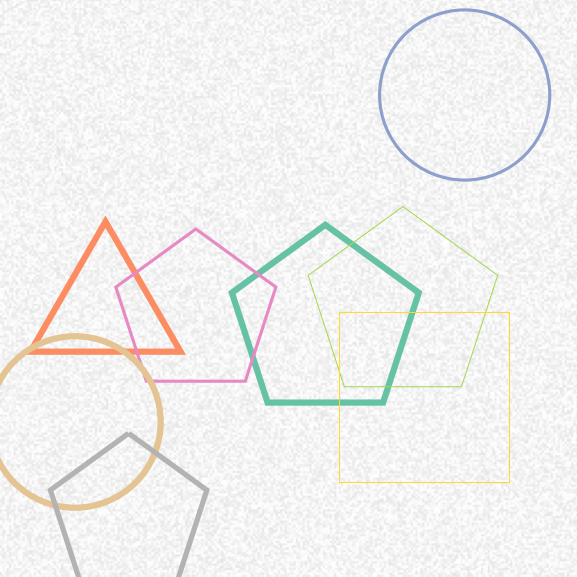[{"shape": "pentagon", "thickness": 3, "radius": 0.85, "center": [0.563, 0.44]}, {"shape": "triangle", "thickness": 3, "radius": 0.75, "center": [0.183, 0.465]}, {"shape": "circle", "thickness": 1.5, "radius": 0.74, "center": [0.805, 0.835]}, {"shape": "pentagon", "thickness": 1.5, "radius": 0.73, "center": [0.339, 0.457]}, {"shape": "pentagon", "thickness": 0.5, "radius": 0.86, "center": [0.698, 0.469]}, {"shape": "square", "thickness": 0.5, "radius": 0.74, "center": [0.734, 0.312]}, {"shape": "circle", "thickness": 3, "radius": 0.74, "center": [0.13, 0.268]}, {"shape": "pentagon", "thickness": 2.5, "radius": 0.71, "center": [0.223, 0.106]}]